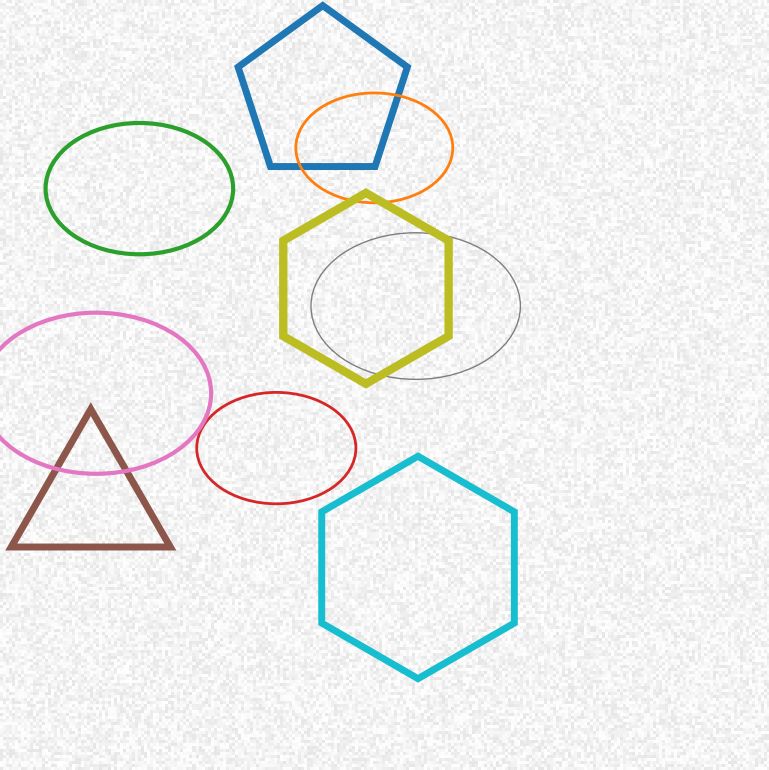[{"shape": "pentagon", "thickness": 2.5, "radius": 0.58, "center": [0.419, 0.877]}, {"shape": "oval", "thickness": 1, "radius": 0.51, "center": [0.486, 0.808]}, {"shape": "oval", "thickness": 1.5, "radius": 0.61, "center": [0.181, 0.755]}, {"shape": "oval", "thickness": 1, "radius": 0.52, "center": [0.359, 0.418]}, {"shape": "triangle", "thickness": 2.5, "radius": 0.6, "center": [0.118, 0.349]}, {"shape": "oval", "thickness": 1.5, "radius": 0.75, "center": [0.125, 0.489]}, {"shape": "oval", "thickness": 0.5, "radius": 0.68, "center": [0.54, 0.603]}, {"shape": "hexagon", "thickness": 3, "radius": 0.62, "center": [0.475, 0.625]}, {"shape": "hexagon", "thickness": 2.5, "radius": 0.72, "center": [0.543, 0.263]}]